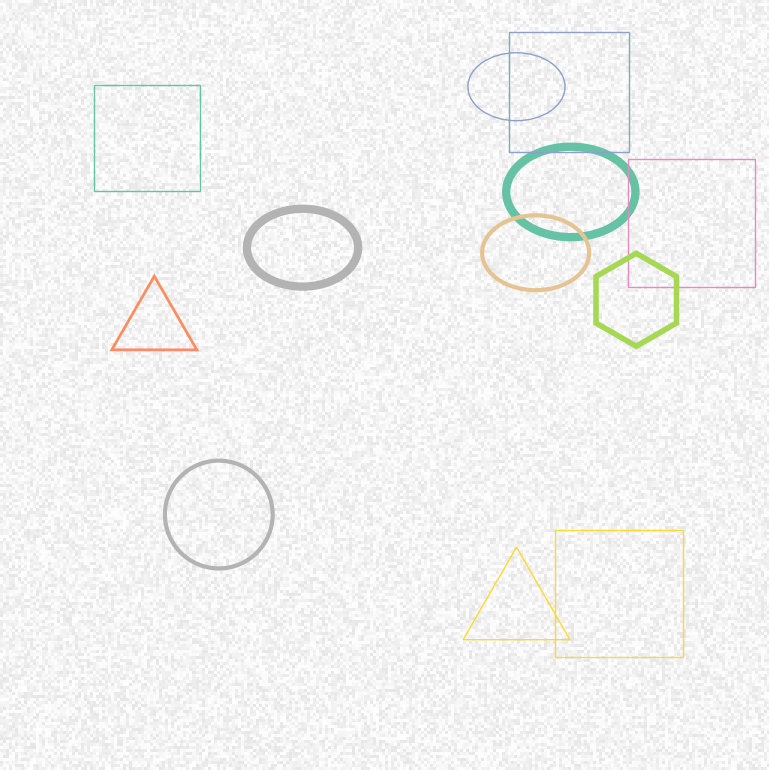[{"shape": "square", "thickness": 0.5, "radius": 0.34, "center": [0.191, 0.821]}, {"shape": "oval", "thickness": 3, "radius": 0.42, "center": [0.741, 0.751]}, {"shape": "triangle", "thickness": 1, "radius": 0.32, "center": [0.2, 0.578]}, {"shape": "oval", "thickness": 0.5, "radius": 0.32, "center": [0.671, 0.887]}, {"shape": "square", "thickness": 0.5, "radius": 0.39, "center": [0.74, 0.881]}, {"shape": "square", "thickness": 0.5, "radius": 0.41, "center": [0.898, 0.71]}, {"shape": "hexagon", "thickness": 2, "radius": 0.3, "center": [0.826, 0.611]}, {"shape": "square", "thickness": 0.5, "radius": 0.41, "center": [0.804, 0.229]}, {"shape": "triangle", "thickness": 0.5, "radius": 0.4, "center": [0.671, 0.209]}, {"shape": "oval", "thickness": 1.5, "radius": 0.35, "center": [0.696, 0.672]}, {"shape": "circle", "thickness": 1.5, "radius": 0.35, "center": [0.284, 0.332]}, {"shape": "oval", "thickness": 3, "radius": 0.36, "center": [0.393, 0.678]}]